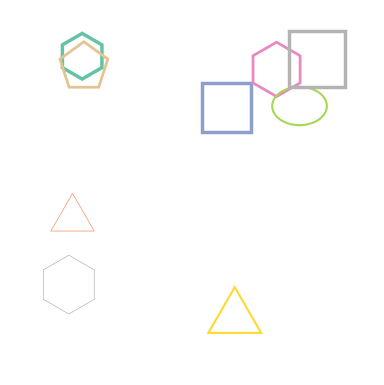[{"shape": "hexagon", "thickness": 2.5, "radius": 0.3, "center": [0.213, 0.854]}, {"shape": "triangle", "thickness": 0.5, "radius": 0.33, "center": [0.188, 0.432]}, {"shape": "square", "thickness": 2.5, "radius": 0.32, "center": [0.587, 0.721]}, {"shape": "hexagon", "thickness": 2, "radius": 0.35, "center": [0.718, 0.82]}, {"shape": "oval", "thickness": 1.5, "radius": 0.36, "center": [0.778, 0.725]}, {"shape": "triangle", "thickness": 1.5, "radius": 0.4, "center": [0.61, 0.175]}, {"shape": "pentagon", "thickness": 2, "radius": 0.33, "center": [0.218, 0.826]}, {"shape": "square", "thickness": 2.5, "radius": 0.36, "center": [0.822, 0.846]}, {"shape": "hexagon", "thickness": 0.5, "radius": 0.38, "center": [0.179, 0.261]}]